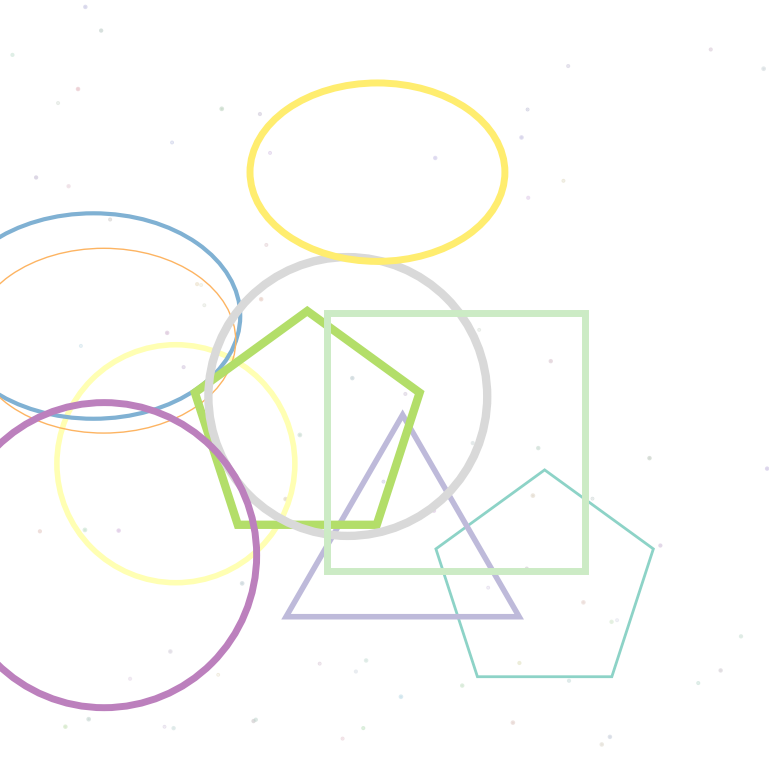[{"shape": "pentagon", "thickness": 1, "radius": 0.74, "center": [0.707, 0.241]}, {"shape": "circle", "thickness": 2, "radius": 0.77, "center": [0.228, 0.398]}, {"shape": "triangle", "thickness": 2, "radius": 0.87, "center": [0.523, 0.286]}, {"shape": "oval", "thickness": 1.5, "radius": 0.95, "center": [0.121, 0.59]}, {"shape": "oval", "thickness": 0.5, "radius": 0.86, "center": [0.135, 0.558]}, {"shape": "pentagon", "thickness": 3, "radius": 0.77, "center": [0.399, 0.443]}, {"shape": "circle", "thickness": 3, "radius": 0.91, "center": [0.452, 0.485]}, {"shape": "circle", "thickness": 2.5, "radius": 0.99, "center": [0.135, 0.279]}, {"shape": "square", "thickness": 2.5, "radius": 0.84, "center": [0.592, 0.426]}, {"shape": "oval", "thickness": 2.5, "radius": 0.83, "center": [0.49, 0.776]}]